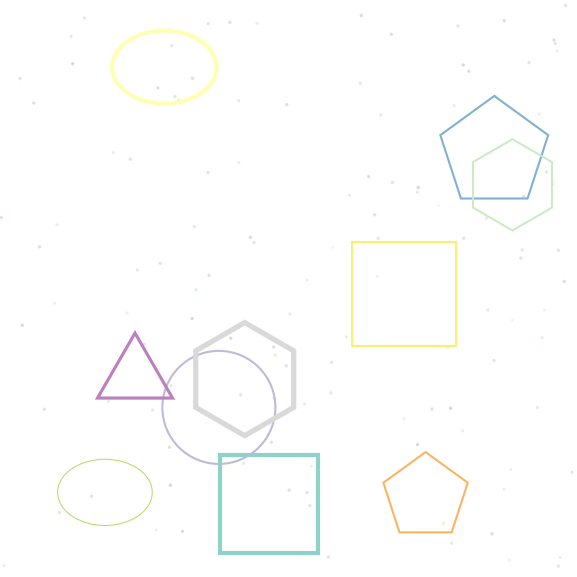[{"shape": "square", "thickness": 2, "radius": 0.42, "center": [0.466, 0.127]}, {"shape": "oval", "thickness": 2, "radius": 0.45, "center": [0.285, 0.883]}, {"shape": "circle", "thickness": 1, "radius": 0.49, "center": [0.379, 0.294]}, {"shape": "pentagon", "thickness": 1, "radius": 0.49, "center": [0.856, 0.735]}, {"shape": "pentagon", "thickness": 1, "radius": 0.38, "center": [0.737, 0.139]}, {"shape": "oval", "thickness": 0.5, "radius": 0.41, "center": [0.182, 0.147]}, {"shape": "hexagon", "thickness": 2.5, "radius": 0.49, "center": [0.424, 0.343]}, {"shape": "triangle", "thickness": 1.5, "radius": 0.38, "center": [0.234, 0.347]}, {"shape": "hexagon", "thickness": 1, "radius": 0.39, "center": [0.887, 0.679]}, {"shape": "square", "thickness": 1, "radius": 0.45, "center": [0.699, 0.491]}]